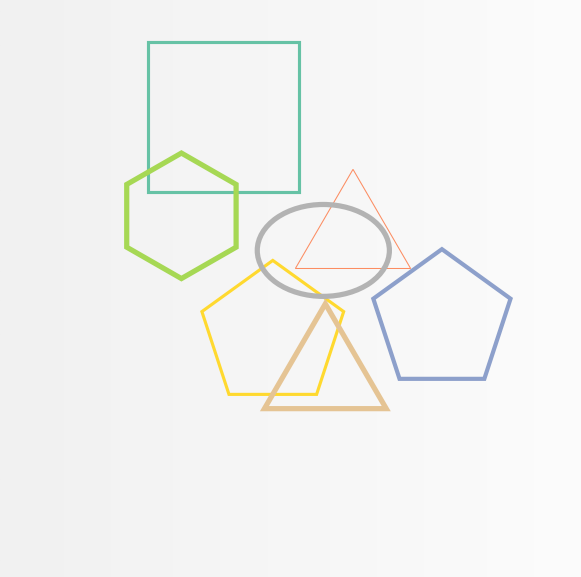[{"shape": "square", "thickness": 1.5, "radius": 0.65, "center": [0.385, 0.796]}, {"shape": "triangle", "thickness": 0.5, "radius": 0.57, "center": [0.607, 0.591]}, {"shape": "pentagon", "thickness": 2, "radius": 0.62, "center": [0.76, 0.444]}, {"shape": "hexagon", "thickness": 2.5, "radius": 0.54, "center": [0.312, 0.625]}, {"shape": "pentagon", "thickness": 1.5, "radius": 0.64, "center": [0.469, 0.42]}, {"shape": "triangle", "thickness": 2.5, "radius": 0.6, "center": [0.56, 0.352]}, {"shape": "oval", "thickness": 2.5, "radius": 0.57, "center": [0.556, 0.566]}]